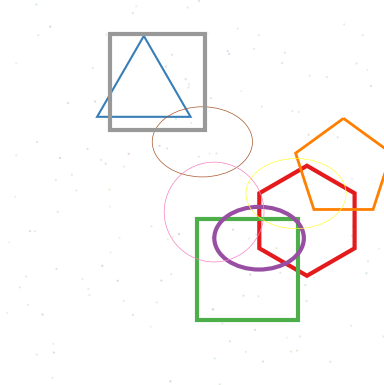[{"shape": "hexagon", "thickness": 3, "radius": 0.71, "center": [0.797, 0.427]}, {"shape": "triangle", "thickness": 1.5, "radius": 0.7, "center": [0.374, 0.767]}, {"shape": "square", "thickness": 3, "radius": 0.65, "center": [0.643, 0.299]}, {"shape": "oval", "thickness": 3, "radius": 0.58, "center": [0.673, 0.381]}, {"shape": "pentagon", "thickness": 2, "radius": 0.65, "center": [0.892, 0.562]}, {"shape": "oval", "thickness": 0.5, "radius": 0.65, "center": [0.769, 0.497]}, {"shape": "oval", "thickness": 0.5, "radius": 0.65, "center": [0.526, 0.632]}, {"shape": "circle", "thickness": 0.5, "radius": 0.65, "center": [0.556, 0.449]}, {"shape": "square", "thickness": 3, "radius": 0.62, "center": [0.409, 0.787]}]